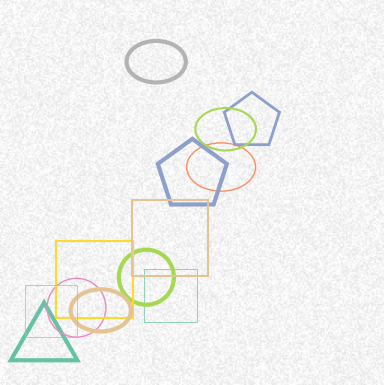[{"shape": "square", "thickness": 0.5, "radius": 0.35, "center": [0.443, 0.233]}, {"shape": "triangle", "thickness": 3, "radius": 0.5, "center": [0.115, 0.114]}, {"shape": "oval", "thickness": 1, "radius": 0.45, "center": [0.574, 0.566]}, {"shape": "pentagon", "thickness": 2, "radius": 0.38, "center": [0.654, 0.685]}, {"shape": "pentagon", "thickness": 3, "radius": 0.47, "center": [0.5, 0.545]}, {"shape": "circle", "thickness": 1, "radius": 0.38, "center": [0.199, 0.201]}, {"shape": "oval", "thickness": 1.5, "radius": 0.39, "center": [0.586, 0.664]}, {"shape": "circle", "thickness": 3, "radius": 0.36, "center": [0.38, 0.28]}, {"shape": "square", "thickness": 1.5, "radius": 0.5, "center": [0.246, 0.273]}, {"shape": "square", "thickness": 1.5, "radius": 0.49, "center": [0.441, 0.381]}, {"shape": "oval", "thickness": 3, "radius": 0.39, "center": [0.262, 0.194]}, {"shape": "oval", "thickness": 3, "radius": 0.39, "center": [0.406, 0.84]}, {"shape": "square", "thickness": 0.5, "radius": 0.34, "center": [0.133, 0.193]}]